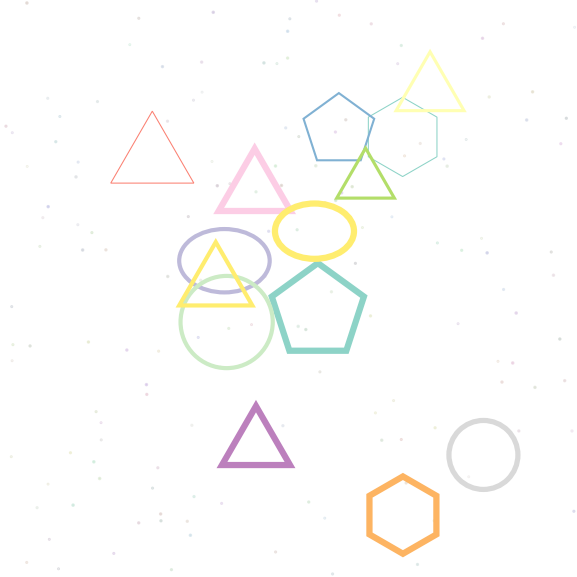[{"shape": "hexagon", "thickness": 0.5, "radius": 0.34, "center": [0.697, 0.762]}, {"shape": "pentagon", "thickness": 3, "radius": 0.42, "center": [0.55, 0.46]}, {"shape": "triangle", "thickness": 1.5, "radius": 0.34, "center": [0.745, 0.841]}, {"shape": "oval", "thickness": 2, "radius": 0.39, "center": [0.389, 0.548]}, {"shape": "triangle", "thickness": 0.5, "radius": 0.42, "center": [0.264, 0.724]}, {"shape": "pentagon", "thickness": 1, "radius": 0.32, "center": [0.587, 0.774]}, {"shape": "hexagon", "thickness": 3, "radius": 0.33, "center": [0.698, 0.107]}, {"shape": "triangle", "thickness": 1.5, "radius": 0.29, "center": [0.633, 0.685]}, {"shape": "triangle", "thickness": 3, "radius": 0.36, "center": [0.441, 0.67]}, {"shape": "circle", "thickness": 2.5, "radius": 0.3, "center": [0.837, 0.211]}, {"shape": "triangle", "thickness": 3, "radius": 0.34, "center": [0.443, 0.228]}, {"shape": "circle", "thickness": 2, "radius": 0.4, "center": [0.392, 0.442]}, {"shape": "triangle", "thickness": 2, "radius": 0.37, "center": [0.374, 0.507]}, {"shape": "oval", "thickness": 3, "radius": 0.34, "center": [0.545, 0.599]}]